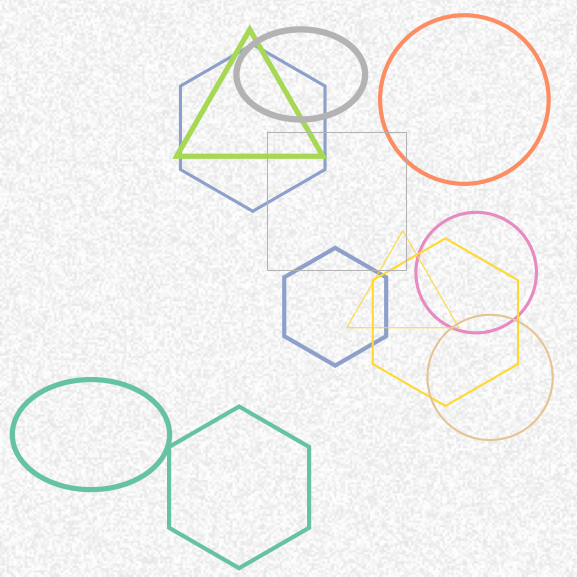[{"shape": "oval", "thickness": 2.5, "radius": 0.68, "center": [0.157, 0.247]}, {"shape": "hexagon", "thickness": 2, "radius": 0.7, "center": [0.414, 0.155]}, {"shape": "circle", "thickness": 2, "radius": 0.73, "center": [0.804, 0.827]}, {"shape": "hexagon", "thickness": 1.5, "radius": 0.72, "center": [0.438, 0.778]}, {"shape": "hexagon", "thickness": 2, "radius": 0.51, "center": [0.58, 0.468]}, {"shape": "circle", "thickness": 1.5, "radius": 0.52, "center": [0.825, 0.527]}, {"shape": "triangle", "thickness": 2.5, "radius": 0.73, "center": [0.433, 0.802]}, {"shape": "triangle", "thickness": 0.5, "radius": 0.56, "center": [0.697, 0.488]}, {"shape": "hexagon", "thickness": 1, "radius": 0.73, "center": [0.771, 0.441]}, {"shape": "circle", "thickness": 1, "radius": 0.54, "center": [0.849, 0.346]}, {"shape": "oval", "thickness": 3, "radius": 0.56, "center": [0.521, 0.87]}, {"shape": "square", "thickness": 0.5, "radius": 0.6, "center": [0.583, 0.651]}]